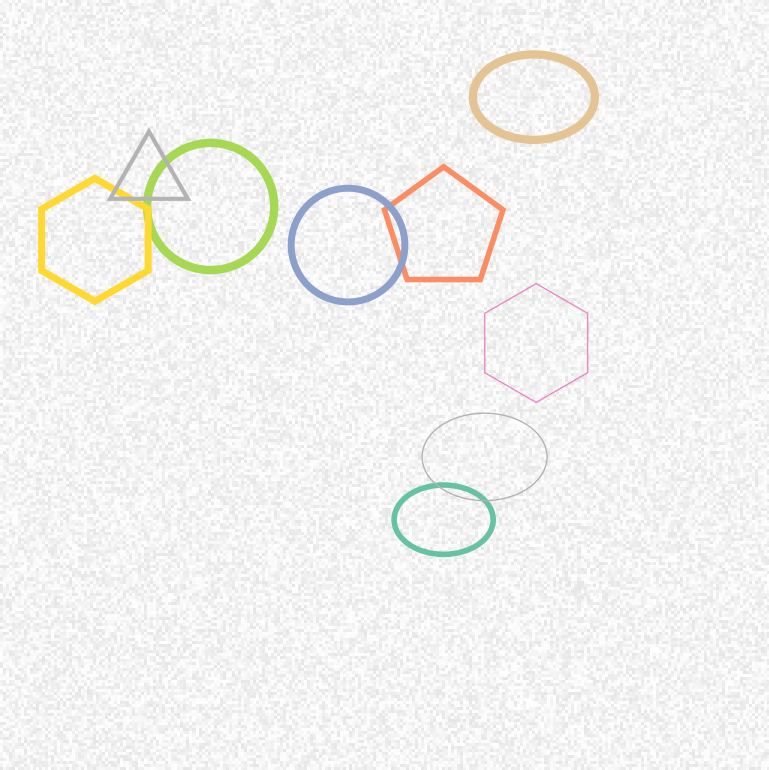[{"shape": "oval", "thickness": 2, "radius": 0.32, "center": [0.576, 0.325]}, {"shape": "pentagon", "thickness": 2, "radius": 0.4, "center": [0.576, 0.702]}, {"shape": "circle", "thickness": 2.5, "radius": 0.37, "center": [0.452, 0.682]}, {"shape": "hexagon", "thickness": 0.5, "radius": 0.39, "center": [0.696, 0.555]}, {"shape": "circle", "thickness": 3, "radius": 0.41, "center": [0.274, 0.732]}, {"shape": "hexagon", "thickness": 2.5, "radius": 0.4, "center": [0.123, 0.689]}, {"shape": "oval", "thickness": 3, "radius": 0.4, "center": [0.693, 0.874]}, {"shape": "oval", "thickness": 0.5, "radius": 0.41, "center": [0.629, 0.407]}, {"shape": "triangle", "thickness": 1.5, "radius": 0.29, "center": [0.193, 0.771]}]